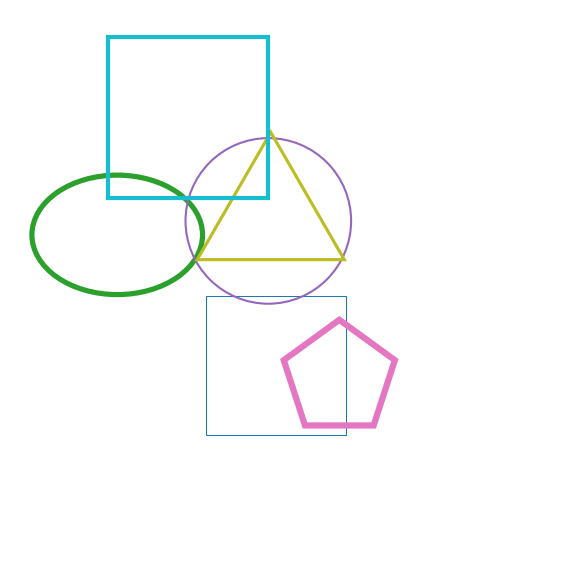[{"shape": "square", "thickness": 0.5, "radius": 0.6, "center": [0.478, 0.366]}, {"shape": "oval", "thickness": 2.5, "radius": 0.74, "center": [0.203, 0.592]}, {"shape": "circle", "thickness": 1, "radius": 0.72, "center": [0.465, 0.617]}, {"shape": "pentagon", "thickness": 3, "radius": 0.51, "center": [0.588, 0.344]}, {"shape": "triangle", "thickness": 1.5, "radius": 0.74, "center": [0.469, 0.623]}, {"shape": "square", "thickness": 2, "radius": 0.69, "center": [0.326, 0.795]}]